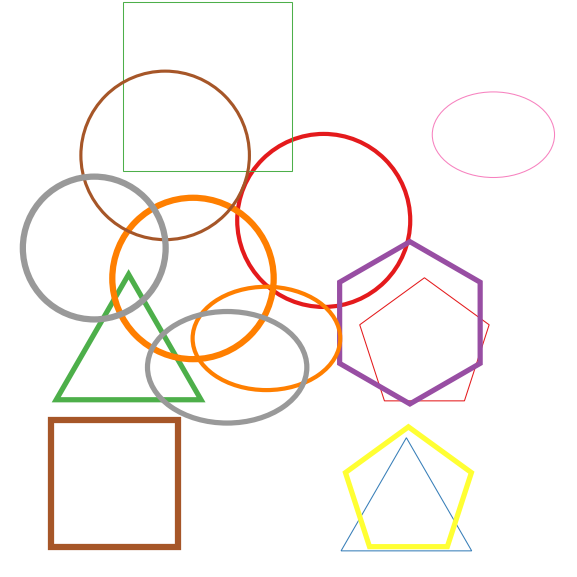[{"shape": "pentagon", "thickness": 0.5, "radius": 0.59, "center": [0.735, 0.4]}, {"shape": "circle", "thickness": 2, "radius": 0.75, "center": [0.561, 0.617]}, {"shape": "triangle", "thickness": 0.5, "radius": 0.65, "center": [0.704, 0.111]}, {"shape": "triangle", "thickness": 2.5, "radius": 0.72, "center": [0.223, 0.379]}, {"shape": "square", "thickness": 0.5, "radius": 0.73, "center": [0.359, 0.849]}, {"shape": "hexagon", "thickness": 2.5, "radius": 0.7, "center": [0.71, 0.44]}, {"shape": "oval", "thickness": 2, "radius": 0.64, "center": [0.461, 0.413]}, {"shape": "circle", "thickness": 3, "radius": 0.7, "center": [0.334, 0.517]}, {"shape": "pentagon", "thickness": 2.5, "radius": 0.57, "center": [0.707, 0.145]}, {"shape": "square", "thickness": 3, "radius": 0.55, "center": [0.198, 0.162]}, {"shape": "circle", "thickness": 1.5, "radius": 0.73, "center": [0.286, 0.73]}, {"shape": "oval", "thickness": 0.5, "radius": 0.53, "center": [0.854, 0.766]}, {"shape": "circle", "thickness": 3, "radius": 0.62, "center": [0.163, 0.57]}, {"shape": "oval", "thickness": 2.5, "radius": 0.69, "center": [0.393, 0.363]}]